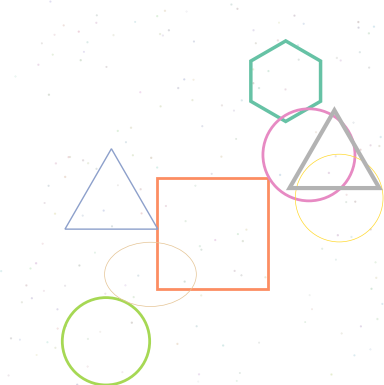[{"shape": "hexagon", "thickness": 2.5, "radius": 0.52, "center": [0.742, 0.789]}, {"shape": "square", "thickness": 2, "radius": 0.72, "center": [0.552, 0.394]}, {"shape": "triangle", "thickness": 1, "radius": 0.7, "center": [0.289, 0.474]}, {"shape": "circle", "thickness": 2, "radius": 0.6, "center": [0.802, 0.598]}, {"shape": "circle", "thickness": 2, "radius": 0.57, "center": [0.275, 0.114]}, {"shape": "circle", "thickness": 0.5, "radius": 0.57, "center": [0.881, 0.486]}, {"shape": "oval", "thickness": 0.5, "radius": 0.6, "center": [0.391, 0.287]}, {"shape": "triangle", "thickness": 3, "radius": 0.67, "center": [0.869, 0.579]}]